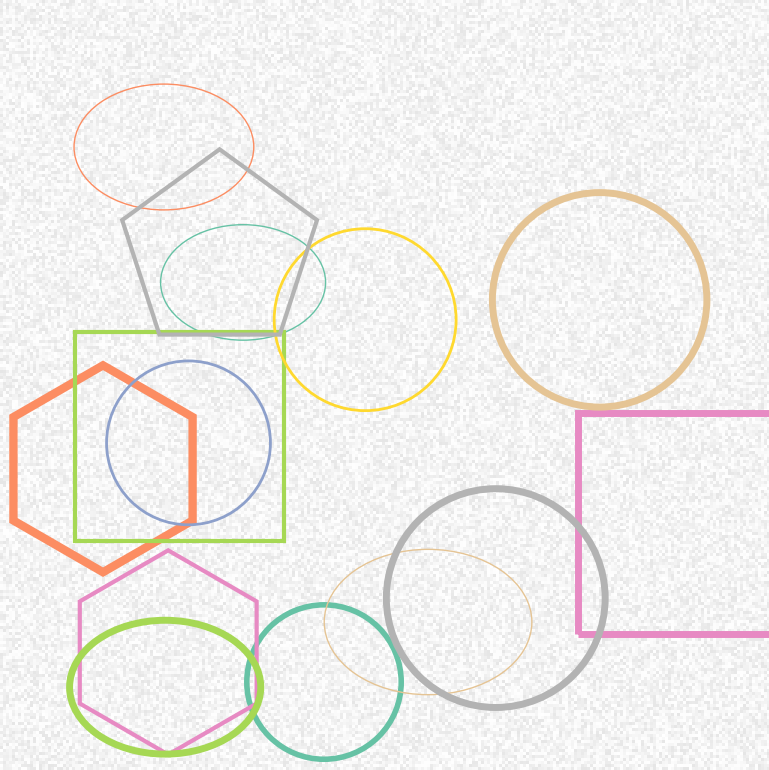[{"shape": "oval", "thickness": 0.5, "radius": 0.54, "center": [0.316, 0.633]}, {"shape": "circle", "thickness": 2, "radius": 0.5, "center": [0.421, 0.114]}, {"shape": "hexagon", "thickness": 3, "radius": 0.67, "center": [0.134, 0.391]}, {"shape": "oval", "thickness": 0.5, "radius": 0.58, "center": [0.213, 0.809]}, {"shape": "circle", "thickness": 1, "radius": 0.53, "center": [0.245, 0.425]}, {"shape": "hexagon", "thickness": 1.5, "radius": 0.66, "center": [0.218, 0.153]}, {"shape": "square", "thickness": 2.5, "radius": 0.72, "center": [0.894, 0.32]}, {"shape": "square", "thickness": 1.5, "radius": 0.68, "center": [0.234, 0.433]}, {"shape": "oval", "thickness": 2.5, "radius": 0.62, "center": [0.215, 0.108]}, {"shape": "circle", "thickness": 1, "radius": 0.59, "center": [0.474, 0.585]}, {"shape": "circle", "thickness": 2.5, "radius": 0.7, "center": [0.779, 0.611]}, {"shape": "oval", "thickness": 0.5, "radius": 0.67, "center": [0.556, 0.192]}, {"shape": "pentagon", "thickness": 1.5, "radius": 0.67, "center": [0.285, 0.673]}, {"shape": "circle", "thickness": 2.5, "radius": 0.71, "center": [0.644, 0.223]}]